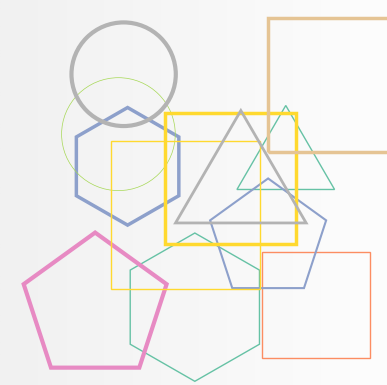[{"shape": "triangle", "thickness": 1, "radius": 0.73, "center": [0.737, 0.581]}, {"shape": "hexagon", "thickness": 1, "radius": 0.96, "center": [0.503, 0.202]}, {"shape": "square", "thickness": 1, "radius": 0.69, "center": [0.816, 0.207]}, {"shape": "pentagon", "thickness": 1.5, "radius": 0.79, "center": [0.692, 0.379]}, {"shape": "hexagon", "thickness": 2.5, "radius": 0.76, "center": [0.329, 0.568]}, {"shape": "pentagon", "thickness": 3, "radius": 0.97, "center": [0.246, 0.202]}, {"shape": "circle", "thickness": 0.5, "radius": 0.73, "center": [0.306, 0.652]}, {"shape": "square", "thickness": 1, "radius": 0.96, "center": [0.48, 0.441]}, {"shape": "square", "thickness": 2.5, "radius": 0.85, "center": [0.595, 0.537]}, {"shape": "square", "thickness": 2.5, "radius": 0.87, "center": [0.866, 0.78]}, {"shape": "triangle", "thickness": 2, "radius": 0.97, "center": [0.622, 0.518]}, {"shape": "circle", "thickness": 3, "radius": 0.67, "center": [0.319, 0.807]}]